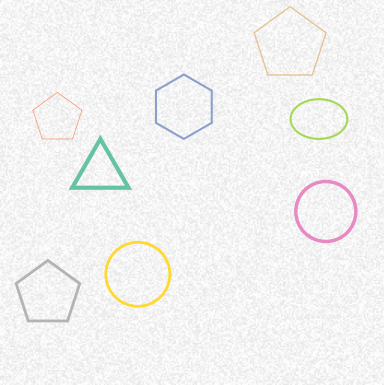[{"shape": "triangle", "thickness": 3, "radius": 0.42, "center": [0.261, 0.555]}, {"shape": "pentagon", "thickness": 0.5, "radius": 0.33, "center": [0.149, 0.693]}, {"shape": "hexagon", "thickness": 1.5, "radius": 0.42, "center": [0.478, 0.723]}, {"shape": "circle", "thickness": 2.5, "radius": 0.39, "center": [0.846, 0.451]}, {"shape": "oval", "thickness": 1.5, "radius": 0.37, "center": [0.829, 0.691]}, {"shape": "circle", "thickness": 2, "radius": 0.42, "center": [0.358, 0.288]}, {"shape": "pentagon", "thickness": 1, "radius": 0.49, "center": [0.754, 0.885]}, {"shape": "pentagon", "thickness": 2, "radius": 0.43, "center": [0.124, 0.237]}]